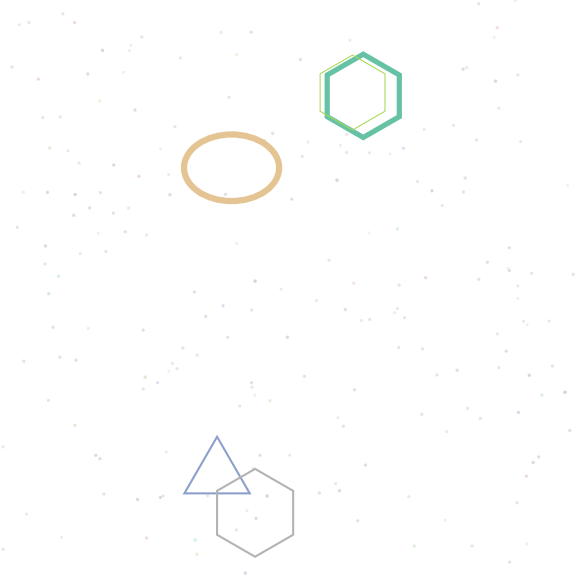[{"shape": "hexagon", "thickness": 2.5, "radius": 0.36, "center": [0.629, 0.833]}, {"shape": "triangle", "thickness": 1, "radius": 0.33, "center": [0.376, 0.177]}, {"shape": "hexagon", "thickness": 0.5, "radius": 0.32, "center": [0.61, 0.839]}, {"shape": "oval", "thickness": 3, "radius": 0.41, "center": [0.401, 0.709]}, {"shape": "hexagon", "thickness": 1, "radius": 0.38, "center": [0.442, 0.111]}]